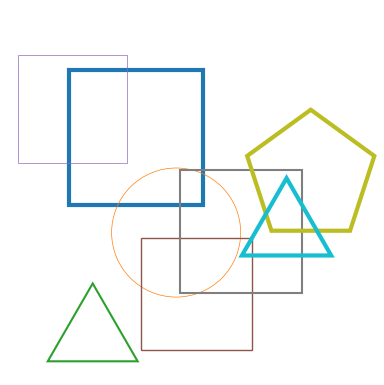[{"shape": "square", "thickness": 3, "radius": 0.87, "center": [0.354, 0.643]}, {"shape": "circle", "thickness": 0.5, "radius": 0.84, "center": [0.458, 0.396]}, {"shape": "triangle", "thickness": 1.5, "radius": 0.67, "center": [0.241, 0.129]}, {"shape": "square", "thickness": 0.5, "radius": 0.7, "center": [0.189, 0.717]}, {"shape": "square", "thickness": 1, "radius": 0.72, "center": [0.511, 0.237]}, {"shape": "square", "thickness": 1.5, "radius": 0.8, "center": [0.626, 0.399]}, {"shape": "pentagon", "thickness": 3, "radius": 0.87, "center": [0.807, 0.541]}, {"shape": "triangle", "thickness": 3, "radius": 0.67, "center": [0.744, 0.403]}]